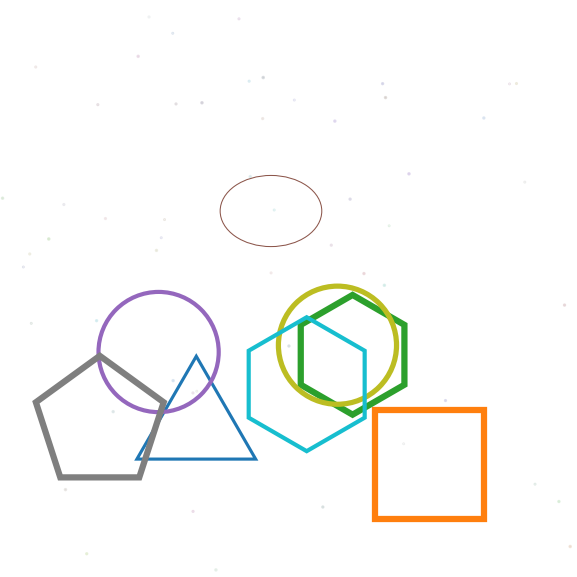[{"shape": "triangle", "thickness": 1.5, "radius": 0.59, "center": [0.34, 0.264]}, {"shape": "square", "thickness": 3, "radius": 0.47, "center": [0.744, 0.195]}, {"shape": "hexagon", "thickness": 3, "radius": 0.52, "center": [0.611, 0.385]}, {"shape": "circle", "thickness": 2, "radius": 0.52, "center": [0.275, 0.39]}, {"shape": "oval", "thickness": 0.5, "radius": 0.44, "center": [0.469, 0.634]}, {"shape": "pentagon", "thickness": 3, "radius": 0.58, "center": [0.173, 0.267]}, {"shape": "circle", "thickness": 2.5, "radius": 0.51, "center": [0.584, 0.401]}, {"shape": "hexagon", "thickness": 2, "radius": 0.58, "center": [0.531, 0.334]}]